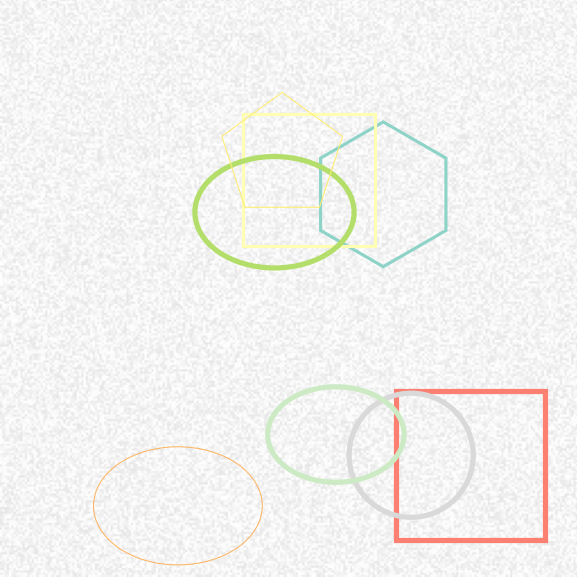[{"shape": "hexagon", "thickness": 1.5, "radius": 0.63, "center": [0.664, 0.663]}, {"shape": "square", "thickness": 1.5, "radius": 0.57, "center": [0.534, 0.688]}, {"shape": "square", "thickness": 2.5, "radius": 0.65, "center": [0.814, 0.193]}, {"shape": "oval", "thickness": 0.5, "radius": 0.73, "center": [0.308, 0.123]}, {"shape": "oval", "thickness": 2.5, "radius": 0.69, "center": [0.475, 0.632]}, {"shape": "circle", "thickness": 2.5, "radius": 0.54, "center": [0.712, 0.211]}, {"shape": "oval", "thickness": 2.5, "radius": 0.59, "center": [0.582, 0.247]}, {"shape": "pentagon", "thickness": 0.5, "radius": 0.55, "center": [0.489, 0.729]}]